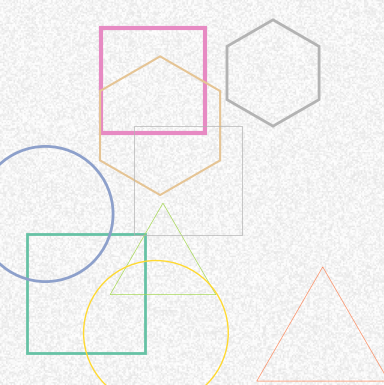[{"shape": "square", "thickness": 2, "radius": 0.77, "center": [0.223, 0.238]}, {"shape": "triangle", "thickness": 0.5, "radius": 0.99, "center": [0.838, 0.109]}, {"shape": "circle", "thickness": 2, "radius": 0.88, "center": [0.118, 0.444]}, {"shape": "square", "thickness": 3, "radius": 0.68, "center": [0.397, 0.791]}, {"shape": "triangle", "thickness": 0.5, "radius": 0.79, "center": [0.423, 0.314]}, {"shape": "circle", "thickness": 1, "radius": 0.94, "center": [0.405, 0.135]}, {"shape": "hexagon", "thickness": 1.5, "radius": 0.9, "center": [0.416, 0.673]}, {"shape": "hexagon", "thickness": 2, "radius": 0.69, "center": [0.709, 0.81]}, {"shape": "square", "thickness": 0.5, "radius": 0.7, "center": [0.488, 0.531]}]